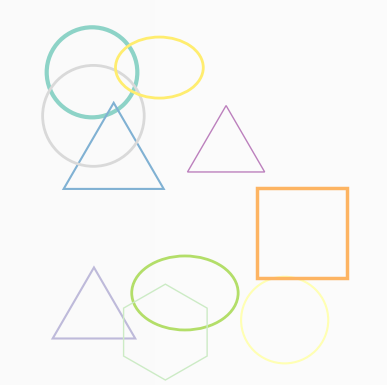[{"shape": "circle", "thickness": 3, "radius": 0.58, "center": [0.237, 0.812]}, {"shape": "circle", "thickness": 1.5, "radius": 0.56, "center": [0.735, 0.169]}, {"shape": "triangle", "thickness": 1.5, "radius": 0.62, "center": [0.242, 0.182]}, {"shape": "triangle", "thickness": 1.5, "radius": 0.75, "center": [0.293, 0.584]}, {"shape": "square", "thickness": 2.5, "radius": 0.58, "center": [0.779, 0.395]}, {"shape": "oval", "thickness": 2, "radius": 0.69, "center": [0.477, 0.239]}, {"shape": "circle", "thickness": 2, "radius": 0.66, "center": [0.241, 0.699]}, {"shape": "triangle", "thickness": 1, "radius": 0.57, "center": [0.583, 0.611]}, {"shape": "hexagon", "thickness": 1, "radius": 0.62, "center": [0.427, 0.137]}, {"shape": "oval", "thickness": 2, "radius": 0.57, "center": [0.411, 0.824]}]